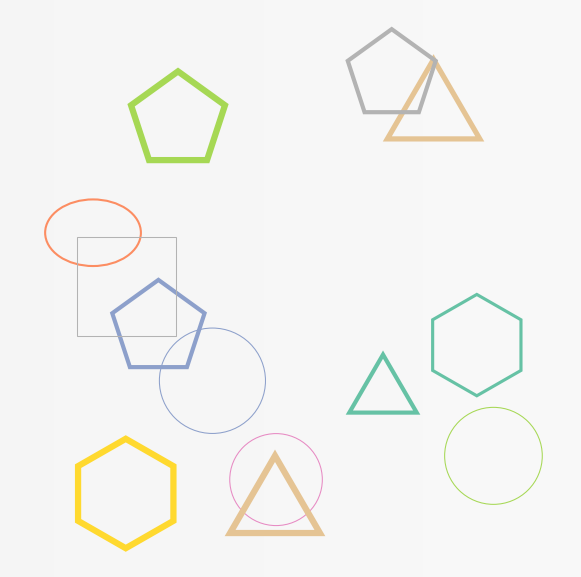[{"shape": "triangle", "thickness": 2, "radius": 0.33, "center": [0.659, 0.318]}, {"shape": "hexagon", "thickness": 1.5, "radius": 0.44, "center": [0.82, 0.402]}, {"shape": "oval", "thickness": 1, "radius": 0.41, "center": [0.16, 0.596]}, {"shape": "pentagon", "thickness": 2, "radius": 0.42, "center": [0.273, 0.431]}, {"shape": "circle", "thickness": 0.5, "radius": 0.46, "center": [0.365, 0.34]}, {"shape": "circle", "thickness": 0.5, "radius": 0.4, "center": [0.475, 0.169]}, {"shape": "pentagon", "thickness": 3, "radius": 0.42, "center": [0.306, 0.791]}, {"shape": "circle", "thickness": 0.5, "radius": 0.42, "center": [0.849, 0.21]}, {"shape": "hexagon", "thickness": 3, "radius": 0.47, "center": [0.216, 0.145]}, {"shape": "triangle", "thickness": 3, "radius": 0.45, "center": [0.473, 0.121]}, {"shape": "triangle", "thickness": 2.5, "radius": 0.46, "center": [0.746, 0.805]}, {"shape": "square", "thickness": 0.5, "radius": 0.43, "center": [0.217, 0.503]}, {"shape": "pentagon", "thickness": 2, "radius": 0.4, "center": [0.674, 0.869]}]